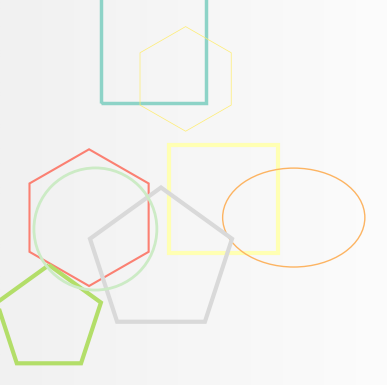[{"shape": "square", "thickness": 2.5, "radius": 0.68, "center": [0.397, 0.869]}, {"shape": "square", "thickness": 3, "radius": 0.7, "center": [0.576, 0.483]}, {"shape": "hexagon", "thickness": 1.5, "radius": 0.89, "center": [0.23, 0.435]}, {"shape": "oval", "thickness": 1, "radius": 0.92, "center": [0.758, 0.435]}, {"shape": "pentagon", "thickness": 3, "radius": 0.71, "center": [0.126, 0.171]}, {"shape": "pentagon", "thickness": 3, "radius": 0.96, "center": [0.415, 0.32]}, {"shape": "circle", "thickness": 2, "radius": 0.79, "center": [0.246, 0.405]}, {"shape": "hexagon", "thickness": 0.5, "radius": 0.68, "center": [0.479, 0.795]}]